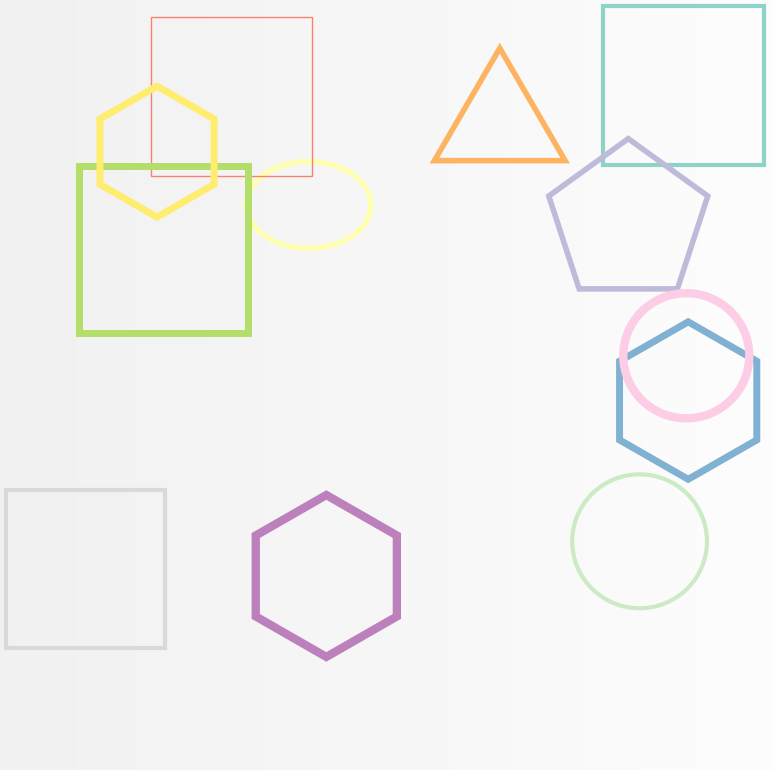[{"shape": "square", "thickness": 1.5, "radius": 0.52, "center": [0.882, 0.889]}, {"shape": "oval", "thickness": 2, "radius": 0.4, "center": [0.398, 0.734]}, {"shape": "pentagon", "thickness": 2, "radius": 0.54, "center": [0.811, 0.712]}, {"shape": "square", "thickness": 0.5, "radius": 0.52, "center": [0.298, 0.875]}, {"shape": "hexagon", "thickness": 2.5, "radius": 0.51, "center": [0.888, 0.48]}, {"shape": "triangle", "thickness": 2, "radius": 0.49, "center": [0.645, 0.84]}, {"shape": "square", "thickness": 2.5, "radius": 0.54, "center": [0.211, 0.676]}, {"shape": "circle", "thickness": 3, "radius": 0.41, "center": [0.886, 0.538]}, {"shape": "square", "thickness": 1.5, "radius": 0.51, "center": [0.111, 0.261]}, {"shape": "hexagon", "thickness": 3, "radius": 0.53, "center": [0.421, 0.252]}, {"shape": "circle", "thickness": 1.5, "radius": 0.43, "center": [0.825, 0.297]}, {"shape": "hexagon", "thickness": 2.5, "radius": 0.43, "center": [0.203, 0.803]}]